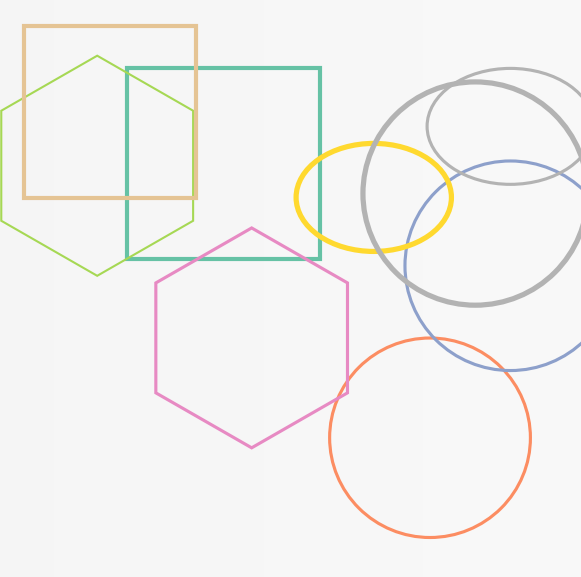[{"shape": "square", "thickness": 2, "radius": 0.83, "center": [0.385, 0.716]}, {"shape": "circle", "thickness": 1.5, "radius": 0.86, "center": [0.74, 0.241]}, {"shape": "circle", "thickness": 1.5, "radius": 0.91, "center": [0.878, 0.539]}, {"shape": "hexagon", "thickness": 1.5, "radius": 0.95, "center": [0.433, 0.414]}, {"shape": "hexagon", "thickness": 1, "radius": 0.95, "center": [0.167, 0.712]}, {"shape": "oval", "thickness": 2.5, "radius": 0.67, "center": [0.643, 0.657]}, {"shape": "square", "thickness": 2, "radius": 0.74, "center": [0.189, 0.806]}, {"shape": "circle", "thickness": 2.5, "radius": 0.97, "center": [0.818, 0.664]}, {"shape": "oval", "thickness": 1.5, "radius": 0.72, "center": [0.878, 0.78]}]